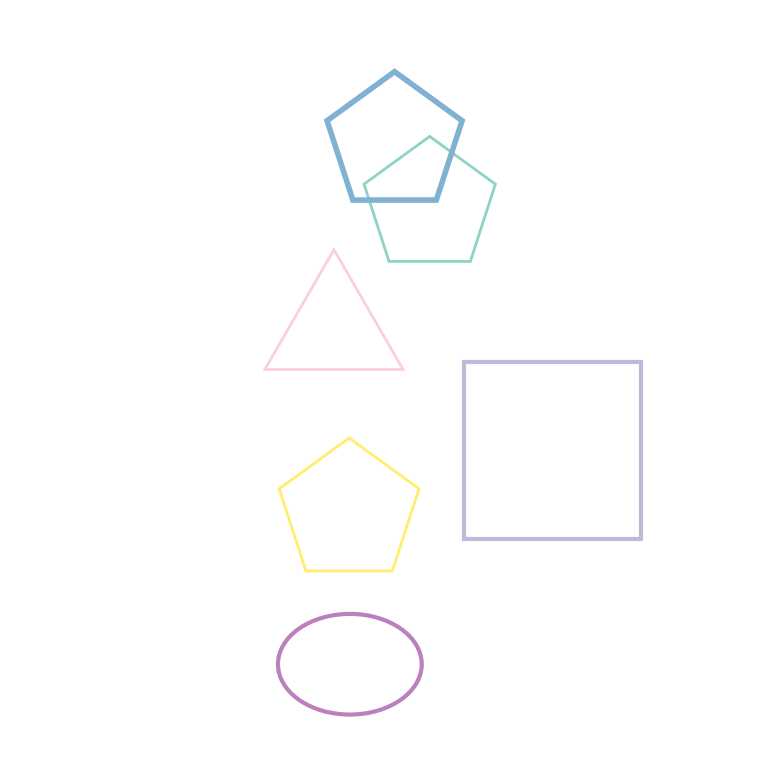[{"shape": "pentagon", "thickness": 1, "radius": 0.45, "center": [0.558, 0.733]}, {"shape": "square", "thickness": 1.5, "radius": 0.57, "center": [0.717, 0.415]}, {"shape": "pentagon", "thickness": 2, "radius": 0.46, "center": [0.512, 0.815]}, {"shape": "triangle", "thickness": 1, "radius": 0.52, "center": [0.434, 0.572]}, {"shape": "oval", "thickness": 1.5, "radius": 0.47, "center": [0.454, 0.137]}, {"shape": "pentagon", "thickness": 1, "radius": 0.48, "center": [0.453, 0.336]}]